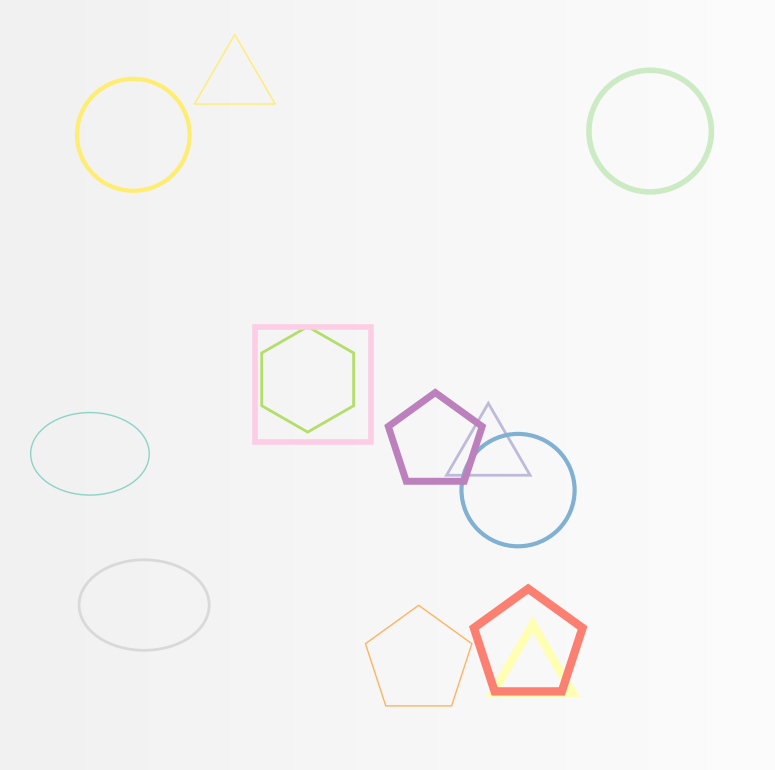[{"shape": "oval", "thickness": 0.5, "radius": 0.38, "center": [0.116, 0.411]}, {"shape": "triangle", "thickness": 3, "radius": 0.3, "center": [0.687, 0.13]}, {"shape": "triangle", "thickness": 1, "radius": 0.31, "center": [0.63, 0.414]}, {"shape": "pentagon", "thickness": 3, "radius": 0.37, "center": [0.682, 0.162]}, {"shape": "circle", "thickness": 1.5, "radius": 0.36, "center": [0.668, 0.364]}, {"shape": "pentagon", "thickness": 0.5, "radius": 0.36, "center": [0.54, 0.142]}, {"shape": "hexagon", "thickness": 1, "radius": 0.34, "center": [0.397, 0.507]}, {"shape": "square", "thickness": 2, "radius": 0.37, "center": [0.404, 0.5]}, {"shape": "oval", "thickness": 1, "radius": 0.42, "center": [0.186, 0.214]}, {"shape": "pentagon", "thickness": 2.5, "radius": 0.32, "center": [0.562, 0.426]}, {"shape": "circle", "thickness": 2, "radius": 0.4, "center": [0.839, 0.83]}, {"shape": "triangle", "thickness": 0.5, "radius": 0.3, "center": [0.303, 0.895]}, {"shape": "circle", "thickness": 1.5, "radius": 0.36, "center": [0.172, 0.825]}]